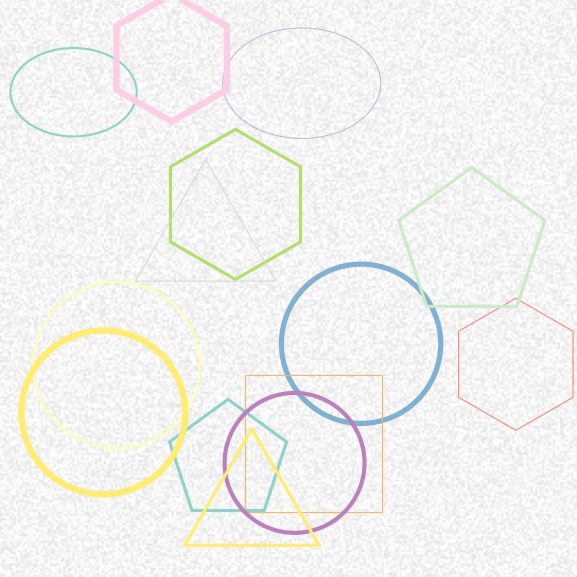[{"shape": "pentagon", "thickness": 1.5, "radius": 0.53, "center": [0.395, 0.201]}, {"shape": "oval", "thickness": 1, "radius": 0.55, "center": [0.127, 0.839]}, {"shape": "circle", "thickness": 1, "radius": 0.72, "center": [0.202, 0.367]}, {"shape": "oval", "thickness": 0.5, "radius": 0.68, "center": [0.523, 0.855]}, {"shape": "hexagon", "thickness": 0.5, "radius": 0.57, "center": [0.893, 0.368]}, {"shape": "circle", "thickness": 2.5, "radius": 0.69, "center": [0.625, 0.404]}, {"shape": "square", "thickness": 0.5, "radius": 0.59, "center": [0.543, 0.231]}, {"shape": "hexagon", "thickness": 1.5, "radius": 0.65, "center": [0.408, 0.645]}, {"shape": "hexagon", "thickness": 3, "radius": 0.55, "center": [0.297, 0.899]}, {"shape": "triangle", "thickness": 0.5, "radius": 0.7, "center": [0.356, 0.583]}, {"shape": "circle", "thickness": 2, "radius": 0.61, "center": [0.51, 0.198]}, {"shape": "pentagon", "thickness": 1.5, "radius": 0.67, "center": [0.817, 0.576]}, {"shape": "triangle", "thickness": 1.5, "radius": 0.67, "center": [0.436, 0.122]}, {"shape": "circle", "thickness": 3, "radius": 0.71, "center": [0.179, 0.285]}]